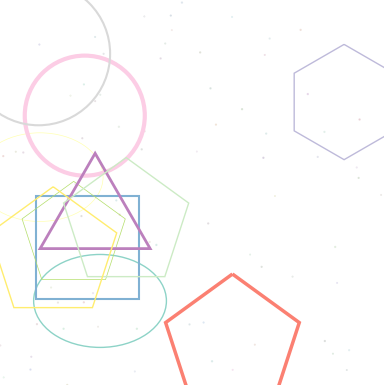[{"shape": "oval", "thickness": 1, "radius": 0.86, "center": [0.26, 0.218]}, {"shape": "oval", "thickness": 0.5, "radius": 0.82, "center": [0.103, 0.54]}, {"shape": "hexagon", "thickness": 1, "radius": 0.75, "center": [0.894, 0.735]}, {"shape": "pentagon", "thickness": 2.5, "radius": 0.91, "center": [0.604, 0.106]}, {"shape": "square", "thickness": 1.5, "radius": 0.67, "center": [0.228, 0.357]}, {"shape": "pentagon", "thickness": 0.5, "radius": 0.7, "center": [0.191, 0.388]}, {"shape": "circle", "thickness": 3, "radius": 0.78, "center": [0.22, 0.7]}, {"shape": "circle", "thickness": 1.5, "radius": 0.93, "center": [0.1, 0.86]}, {"shape": "triangle", "thickness": 2, "radius": 0.82, "center": [0.247, 0.437]}, {"shape": "pentagon", "thickness": 1, "radius": 0.85, "center": [0.328, 0.42]}, {"shape": "pentagon", "thickness": 1, "radius": 0.87, "center": [0.138, 0.341]}]